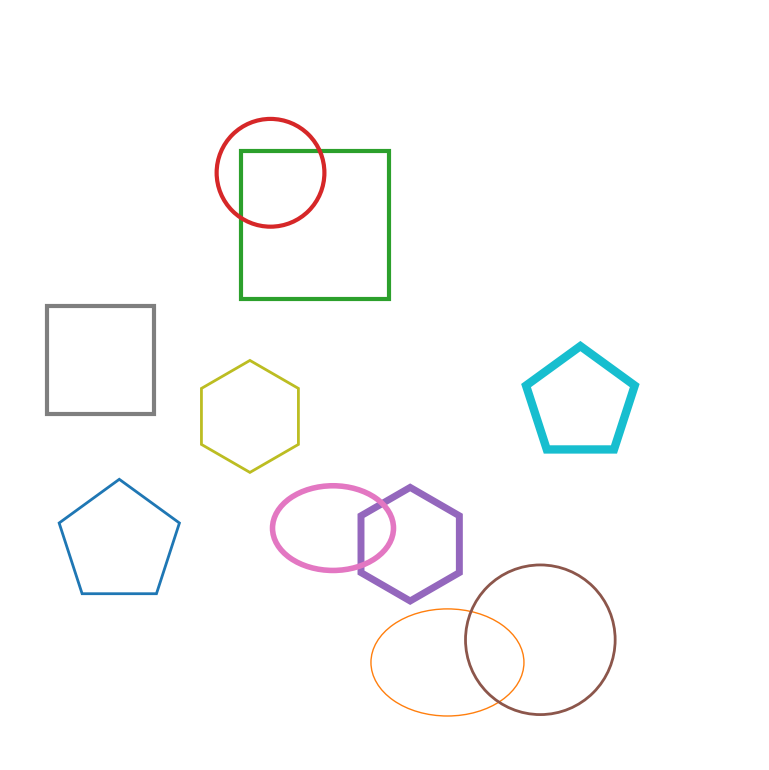[{"shape": "pentagon", "thickness": 1, "radius": 0.41, "center": [0.155, 0.295]}, {"shape": "oval", "thickness": 0.5, "radius": 0.5, "center": [0.581, 0.14]}, {"shape": "square", "thickness": 1.5, "radius": 0.48, "center": [0.409, 0.708]}, {"shape": "circle", "thickness": 1.5, "radius": 0.35, "center": [0.351, 0.776]}, {"shape": "hexagon", "thickness": 2.5, "radius": 0.37, "center": [0.533, 0.293]}, {"shape": "circle", "thickness": 1, "radius": 0.49, "center": [0.702, 0.169]}, {"shape": "oval", "thickness": 2, "radius": 0.39, "center": [0.432, 0.314]}, {"shape": "square", "thickness": 1.5, "radius": 0.35, "center": [0.131, 0.533]}, {"shape": "hexagon", "thickness": 1, "radius": 0.36, "center": [0.325, 0.459]}, {"shape": "pentagon", "thickness": 3, "radius": 0.37, "center": [0.754, 0.476]}]